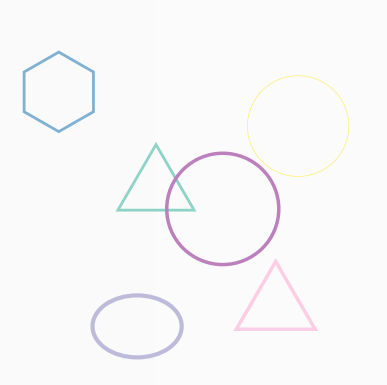[{"shape": "triangle", "thickness": 2, "radius": 0.57, "center": [0.403, 0.511]}, {"shape": "oval", "thickness": 3, "radius": 0.58, "center": [0.354, 0.152]}, {"shape": "hexagon", "thickness": 2, "radius": 0.52, "center": [0.152, 0.761]}, {"shape": "triangle", "thickness": 2.5, "radius": 0.59, "center": [0.712, 0.204]}, {"shape": "circle", "thickness": 2.5, "radius": 0.72, "center": [0.575, 0.457]}, {"shape": "circle", "thickness": 0.5, "radius": 0.65, "center": [0.769, 0.673]}]